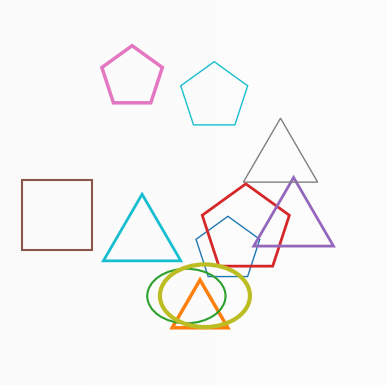[{"shape": "pentagon", "thickness": 1, "radius": 0.43, "center": [0.588, 0.352]}, {"shape": "triangle", "thickness": 2.5, "radius": 0.41, "center": [0.516, 0.19]}, {"shape": "oval", "thickness": 1.5, "radius": 0.51, "center": [0.481, 0.231]}, {"shape": "pentagon", "thickness": 2, "radius": 0.59, "center": [0.634, 0.404]}, {"shape": "triangle", "thickness": 2, "radius": 0.59, "center": [0.758, 0.42]}, {"shape": "square", "thickness": 1.5, "radius": 0.46, "center": [0.147, 0.441]}, {"shape": "pentagon", "thickness": 2.5, "radius": 0.41, "center": [0.341, 0.799]}, {"shape": "triangle", "thickness": 1, "radius": 0.55, "center": [0.724, 0.582]}, {"shape": "oval", "thickness": 3, "radius": 0.58, "center": [0.529, 0.232]}, {"shape": "pentagon", "thickness": 1, "radius": 0.45, "center": [0.553, 0.749]}, {"shape": "triangle", "thickness": 2, "radius": 0.58, "center": [0.367, 0.38]}]